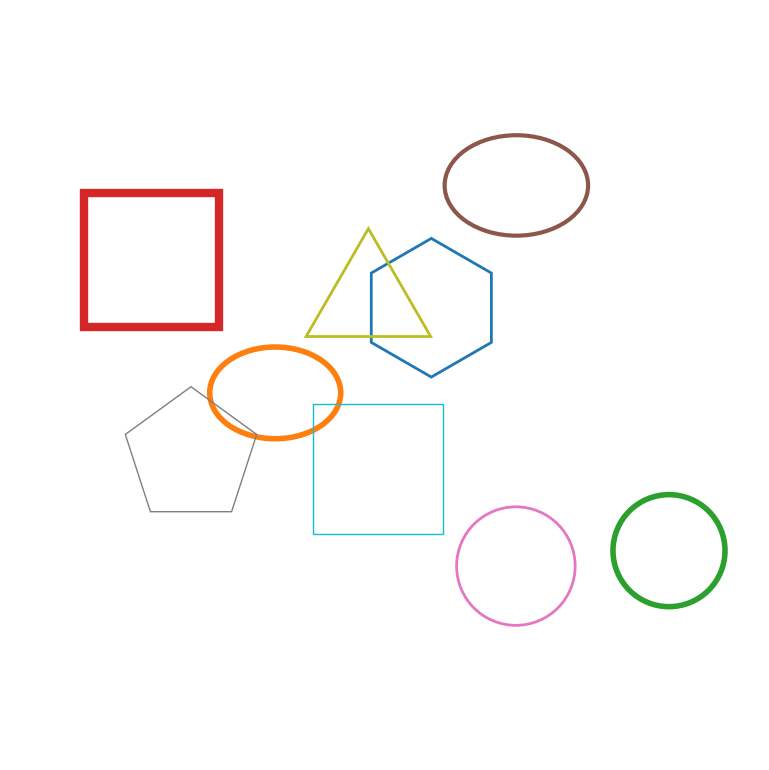[{"shape": "hexagon", "thickness": 1, "radius": 0.45, "center": [0.56, 0.6]}, {"shape": "oval", "thickness": 2, "radius": 0.43, "center": [0.357, 0.49]}, {"shape": "circle", "thickness": 2, "radius": 0.36, "center": [0.869, 0.285]}, {"shape": "square", "thickness": 3, "radius": 0.44, "center": [0.197, 0.663]}, {"shape": "oval", "thickness": 1.5, "radius": 0.47, "center": [0.671, 0.759]}, {"shape": "circle", "thickness": 1, "radius": 0.38, "center": [0.67, 0.265]}, {"shape": "pentagon", "thickness": 0.5, "radius": 0.45, "center": [0.248, 0.408]}, {"shape": "triangle", "thickness": 1, "radius": 0.47, "center": [0.478, 0.61]}, {"shape": "square", "thickness": 0.5, "radius": 0.42, "center": [0.491, 0.391]}]